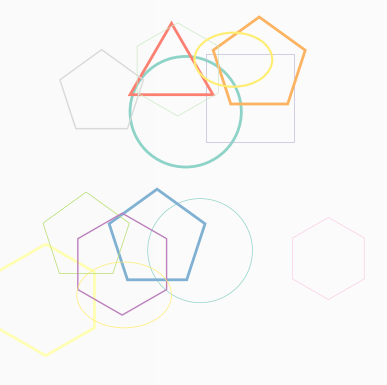[{"shape": "circle", "thickness": 0.5, "radius": 0.68, "center": [0.516, 0.349]}, {"shape": "circle", "thickness": 2, "radius": 0.72, "center": [0.479, 0.71]}, {"shape": "hexagon", "thickness": 2, "radius": 0.72, "center": [0.118, 0.221]}, {"shape": "square", "thickness": 0.5, "radius": 0.57, "center": [0.645, 0.746]}, {"shape": "triangle", "thickness": 2, "radius": 0.62, "center": [0.443, 0.816]}, {"shape": "pentagon", "thickness": 2, "radius": 0.65, "center": [0.405, 0.379]}, {"shape": "pentagon", "thickness": 2, "radius": 0.62, "center": [0.669, 0.831]}, {"shape": "pentagon", "thickness": 0.5, "radius": 0.59, "center": [0.222, 0.384]}, {"shape": "hexagon", "thickness": 0.5, "radius": 0.53, "center": [0.848, 0.329]}, {"shape": "pentagon", "thickness": 1, "radius": 0.57, "center": [0.262, 0.758]}, {"shape": "hexagon", "thickness": 1, "radius": 0.66, "center": [0.315, 0.314]}, {"shape": "hexagon", "thickness": 0.5, "radius": 0.61, "center": [0.459, 0.82]}, {"shape": "oval", "thickness": 1.5, "radius": 0.5, "center": [0.602, 0.845]}, {"shape": "oval", "thickness": 0.5, "radius": 0.61, "center": [0.32, 0.234]}]